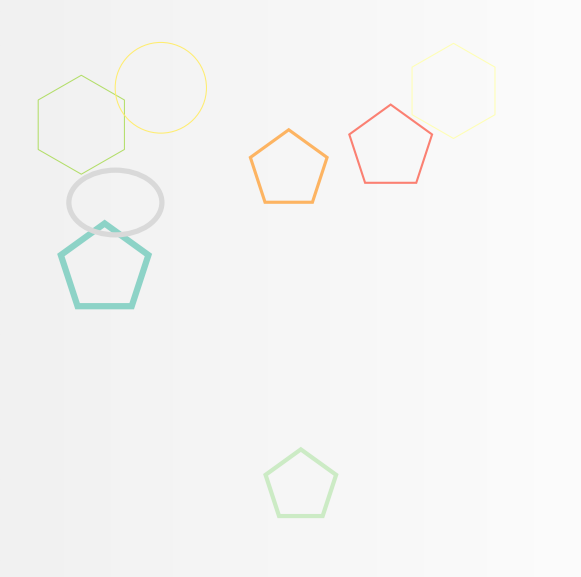[{"shape": "pentagon", "thickness": 3, "radius": 0.4, "center": [0.18, 0.533]}, {"shape": "hexagon", "thickness": 0.5, "radius": 0.41, "center": [0.78, 0.842]}, {"shape": "pentagon", "thickness": 1, "radius": 0.37, "center": [0.672, 0.743]}, {"shape": "pentagon", "thickness": 1.5, "radius": 0.35, "center": [0.497, 0.705]}, {"shape": "hexagon", "thickness": 0.5, "radius": 0.43, "center": [0.14, 0.783]}, {"shape": "oval", "thickness": 2.5, "radius": 0.4, "center": [0.199, 0.648]}, {"shape": "pentagon", "thickness": 2, "radius": 0.32, "center": [0.518, 0.157]}, {"shape": "circle", "thickness": 0.5, "radius": 0.39, "center": [0.277, 0.847]}]